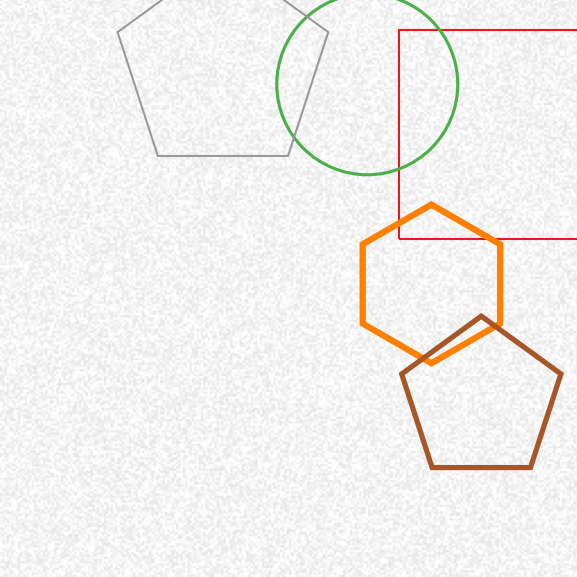[{"shape": "square", "thickness": 1, "radius": 0.9, "center": [0.871, 0.766]}, {"shape": "circle", "thickness": 1.5, "radius": 0.78, "center": [0.636, 0.853]}, {"shape": "hexagon", "thickness": 3, "radius": 0.69, "center": [0.747, 0.508]}, {"shape": "pentagon", "thickness": 2.5, "radius": 0.72, "center": [0.833, 0.307]}, {"shape": "pentagon", "thickness": 1, "radius": 0.96, "center": [0.386, 0.884]}]